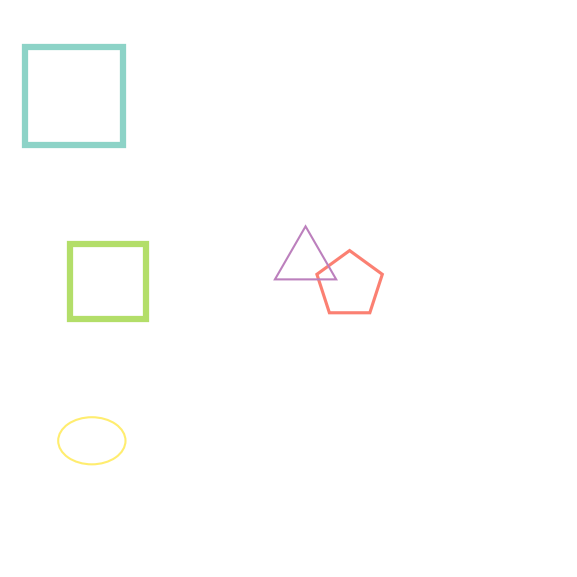[{"shape": "square", "thickness": 3, "radius": 0.42, "center": [0.128, 0.833]}, {"shape": "pentagon", "thickness": 1.5, "radius": 0.3, "center": [0.605, 0.506]}, {"shape": "square", "thickness": 3, "radius": 0.33, "center": [0.187, 0.512]}, {"shape": "triangle", "thickness": 1, "radius": 0.31, "center": [0.529, 0.546]}, {"shape": "oval", "thickness": 1, "radius": 0.29, "center": [0.159, 0.236]}]